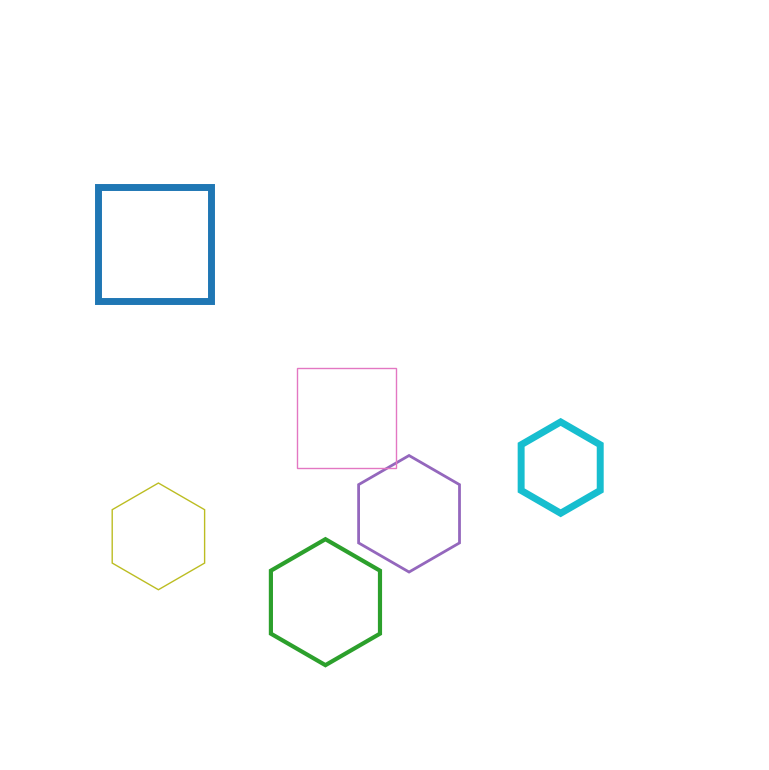[{"shape": "square", "thickness": 2.5, "radius": 0.37, "center": [0.201, 0.683]}, {"shape": "hexagon", "thickness": 1.5, "radius": 0.41, "center": [0.423, 0.218]}, {"shape": "hexagon", "thickness": 1, "radius": 0.38, "center": [0.531, 0.333]}, {"shape": "square", "thickness": 0.5, "radius": 0.32, "center": [0.45, 0.457]}, {"shape": "hexagon", "thickness": 0.5, "radius": 0.35, "center": [0.206, 0.303]}, {"shape": "hexagon", "thickness": 2.5, "radius": 0.3, "center": [0.728, 0.393]}]